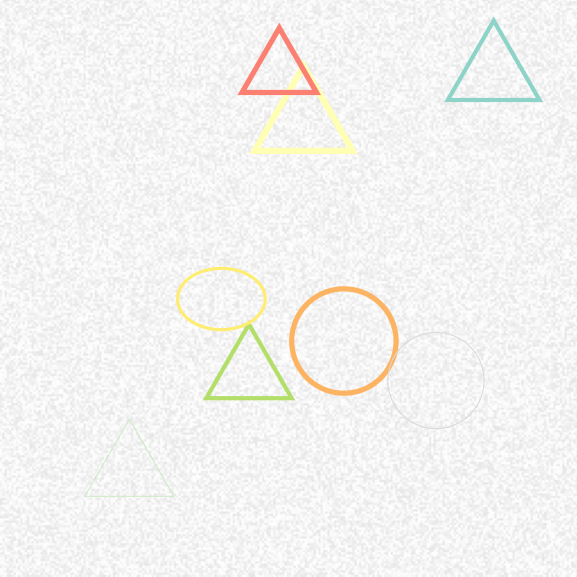[{"shape": "triangle", "thickness": 2, "radius": 0.46, "center": [0.855, 0.872]}, {"shape": "triangle", "thickness": 3, "radius": 0.49, "center": [0.526, 0.787]}, {"shape": "triangle", "thickness": 2.5, "radius": 0.37, "center": [0.484, 0.876]}, {"shape": "circle", "thickness": 2.5, "radius": 0.45, "center": [0.596, 0.409]}, {"shape": "triangle", "thickness": 2, "radius": 0.43, "center": [0.431, 0.352]}, {"shape": "circle", "thickness": 0.5, "radius": 0.42, "center": [0.755, 0.34]}, {"shape": "triangle", "thickness": 0.5, "radius": 0.45, "center": [0.224, 0.184]}, {"shape": "oval", "thickness": 1.5, "radius": 0.38, "center": [0.383, 0.481]}]